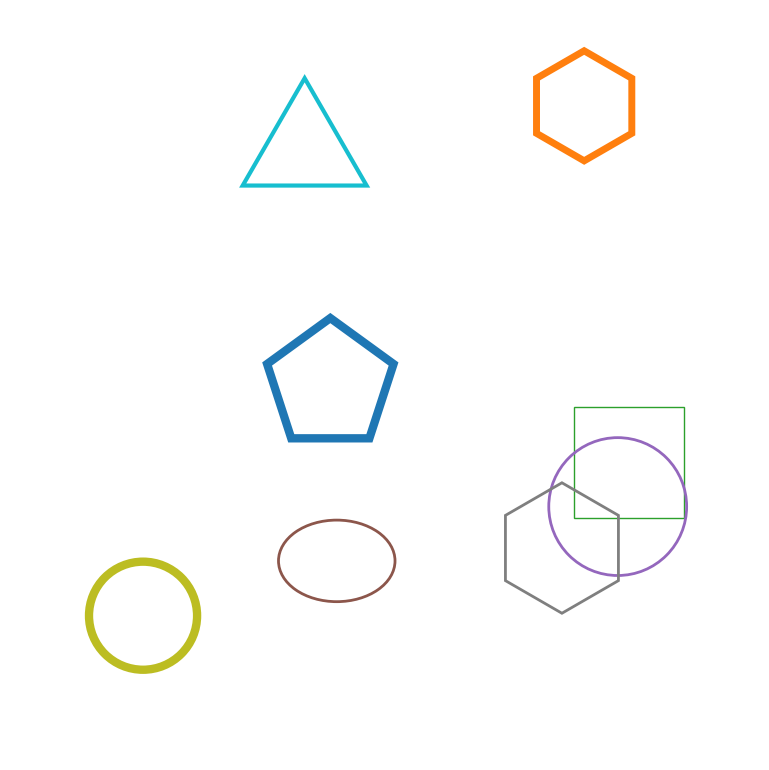[{"shape": "pentagon", "thickness": 3, "radius": 0.43, "center": [0.429, 0.501]}, {"shape": "hexagon", "thickness": 2.5, "radius": 0.36, "center": [0.759, 0.863]}, {"shape": "square", "thickness": 0.5, "radius": 0.36, "center": [0.817, 0.399]}, {"shape": "circle", "thickness": 1, "radius": 0.45, "center": [0.802, 0.342]}, {"shape": "oval", "thickness": 1, "radius": 0.38, "center": [0.437, 0.272]}, {"shape": "hexagon", "thickness": 1, "radius": 0.42, "center": [0.73, 0.288]}, {"shape": "circle", "thickness": 3, "radius": 0.35, "center": [0.186, 0.2]}, {"shape": "triangle", "thickness": 1.5, "radius": 0.46, "center": [0.396, 0.805]}]